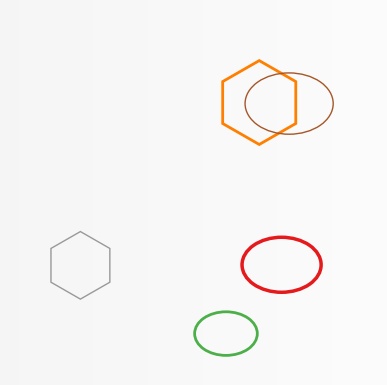[{"shape": "oval", "thickness": 2.5, "radius": 0.51, "center": [0.727, 0.312]}, {"shape": "oval", "thickness": 2, "radius": 0.4, "center": [0.583, 0.134]}, {"shape": "hexagon", "thickness": 2, "radius": 0.54, "center": [0.669, 0.734]}, {"shape": "oval", "thickness": 1, "radius": 0.57, "center": [0.746, 0.731]}, {"shape": "hexagon", "thickness": 1, "radius": 0.44, "center": [0.207, 0.311]}]